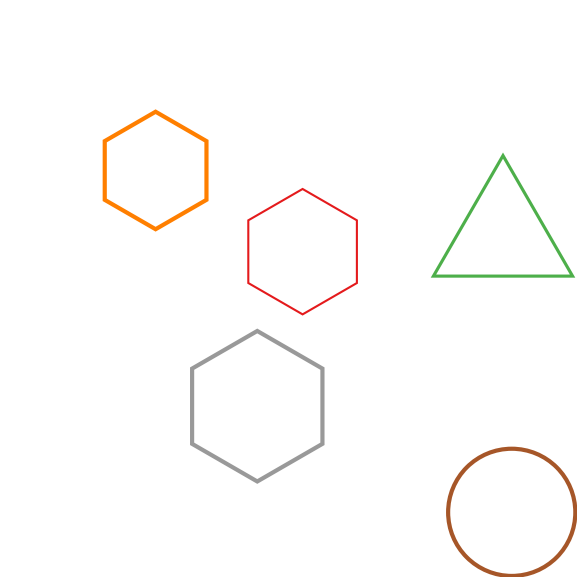[{"shape": "hexagon", "thickness": 1, "radius": 0.54, "center": [0.524, 0.563]}, {"shape": "triangle", "thickness": 1.5, "radius": 0.7, "center": [0.871, 0.591]}, {"shape": "hexagon", "thickness": 2, "radius": 0.51, "center": [0.269, 0.704]}, {"shape": "circle", "thickness": 2, "radius": 0.55, "center": [0.886, 0.112]}, {"shape": "hexagon", "thickness": 2, "radius": 0.65, "center": [0.446, 0.296]}]